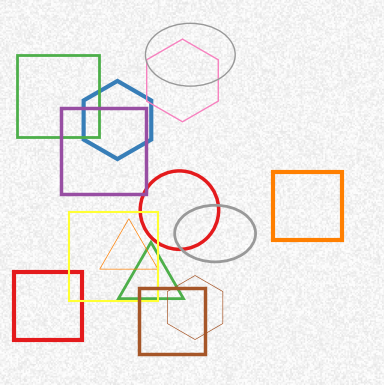[{"shape": "circle", "thickness": 2.5, "radius": 0.51, "center": [0.466, 0.454]}, {"shape": "square", "thickness": 3, "radius": 0.44, "center": [0.124, 0.205]}, {"shape": "hexagon", "thickness": 3, "radius": 0.51, "center": [0.305, 0.688]}, {"shape": "square", "thickness": 2, "radius": 0.53, "center": [0.15, 0.75]}, {"shape": "triangle", "thickness": 2, "radius": 0.49, "center": [0.392, 0.273]}, {"shape": "square", "thickness": 2.5, "radius": 0.55, "center": [0.269, 0.608]}, {"shape": "triangle", "thickness": 0.5, "radius": 0.44, "center": [0.335, 0.345]}, {"shape": "square", "thickness": 3, "radius": 0.44, "center": [0.798, 0.465]}, {"shape": "square", "thickness": 1.5, "radius": 0.58, "center": [0.294, 0.333]}, {"shape": "square", "thickness": 2.5, "radius": 0.43, "center": [0.447, 0.166]}, {"shape": "hexagon", "thickness": 0.5, "radius": 0.42, "center": [0.507, 0.201]}, {"shape": "hexagon", "thickness": 1, "radius": 0.54, "center": [0.474, 0.791]}, {"shape": "oval", "thickness": 2, "radius": 0.53, "center": [0.559, 0.393]}, {"shape": "oval", "thickness": 1, "radius": 0.58, "center": [0.494, 0.858]}]